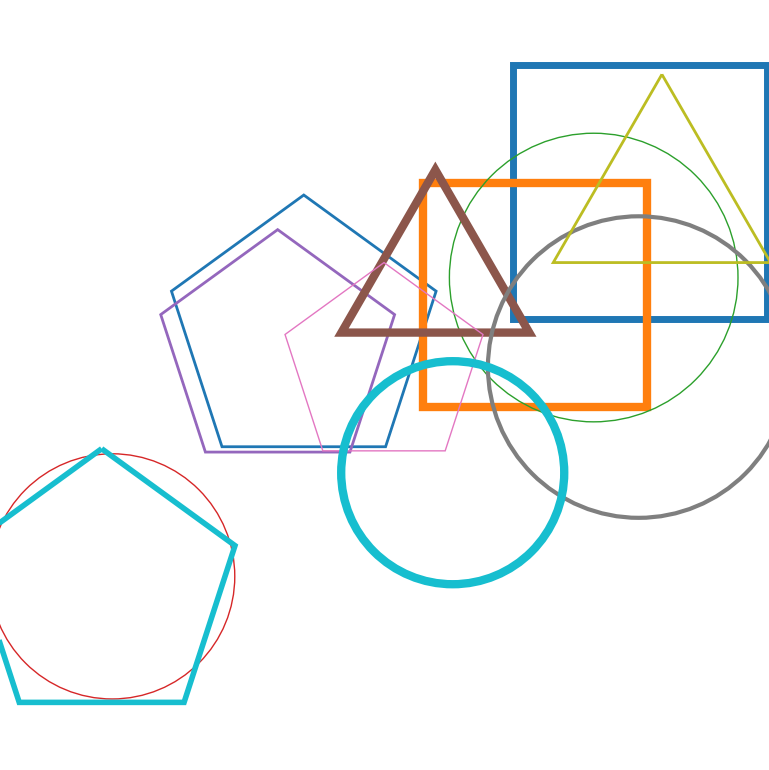[{"shape": "square", "thickness": 2.5, "radius": 0.82, "center": [0.832, 0.751]}, {"shape": "pentagon", "thickness": 1, "radius": 0.9, "center": [0.395, 0.566]}, {"shape": "square", "thickness": 3, "radius": 0.73, "center": [0.695, 0.617]}, {"shape": "circle", "thickness": 0.5, "radius": 0.94, "center": [0.771, 0.64]}, {"shape": "circle", "thickness": 0.5, "radius": 0.8, "center": [0.146, 0.251]}, {"shape": "pentagon", "thickness": 1, "radius": 0.8, "center": [0.361, 0.542]}, {"shape": "triangle", "thickness": 3, "radius": 0.7, "center": [0.565, 0.638]}, {"shape": "pentagon", "thickness": 0.5, "radius": 0.68, "center": [0.499, 0.524]}, {"shape": "circle", "thickness": 1.5, "radius": 0.98, "center": [0.83, 0.523]}, {"shape": "triangle", "thickness": 1, "radius": 0.81, "center": [0.86, 0.74]}, {"shape": "pentagon", "thickness": 2, "radius": 0.91, "center": [0.132, 0.235]}, {"shape": "circle", "thickness": 3, "radius": 0.72, "center": [0.588, 0.386]}]